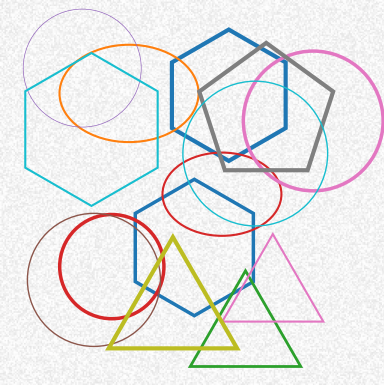[{"shape": "hexagon", "thickness": 2.5, "radius": 0.89, "center": [0.505, 0.357]}, {"shape": "hexagon", "thickness": 3, "radius": 0.85, "center": [0.594, 0.753]}, {"shape": "oval", "thickness": 1.5, "radius": 0.9, "center": [0.335, 0.757]}, {"shape": "triangle", "thickness": 2, "radius": 0.83, "center": [0.638, 0.131]}, {"shape": "oval", "thickness": 1.5, "radius": 0.77, "center": [0.577, 0.496]}, {"shape": "circle", "thickness": 2.5, "radius": 0.68, "center": [0.29, 0.307]}, {"shape": "circle", "thickness": 0.5, "radius": 0.77, "center": [0.214, 0.823]}, {"shape": "circle", "thickness": 1, "radius": 0.86, "center": [0.244, 0.273]}, {"shape": "circle", "thickness": 2.5, "radius": 0.91, "center": [0.814, 0.686]}, {"shape": "triangle", "thickness": 1.5, "radius": 0.76, "center": [0.709, 0.24]}, {"shape": "pentagon", "thickness": 3, "radius": 0.91, "center": [0.691, 0.706]}, {"shape": "triangle", "thickness": 3, "radius": 0.96, "center": [0.449, 0.191]}, {"shape": "circle", "thickness": 1, "radius": 0.94, "center": [0.663, 0.601]}, {"shape": "hexagon", "thickness": 1.5, "radius": 0.99, "center": [0.238, 0.664]}]